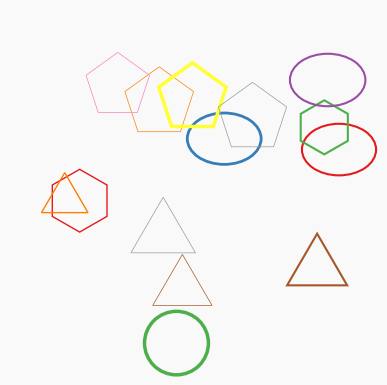[{"shape": "oval", "thickness": 1.5, "radius": 0.48, "center": [0.875, 0.611]}, {"shape": "hexagon", "thickness": 1, "radius": 0.41, "center": [0.206, 0.479]}, {"shape": "oval", "thickness": 2, "radius": 0.48, "center": [0.579, 0.64]}, {"shape": "circle", "thickness": 2.5, "radius": 0.41, "center": [0.455, 0.109]}, {"shape": "hexagon", "thickness": 1.5, "radius": 0.35, "center": [0.837, 0.669]}, {"shape": "oval", "thickness": 1.5, "radius": 0.49, "center": [0.846, 0.792]}, {"shape": "triangle", "thickness": 1, "radius": 0.35, "center": [0.167, 0.482]}, {"shape": "pentagon", "thickness": 0.5, "radius": 0.47, "center": [0.411, 0.733]}, {"shape": "pentagon", "thickness": 2.5, "radius": 0.46, "center": [0.497, 0.745]}, {"shape": "triangle", "thickness": 1.5, "radius": 0.45, "center": [0.818, 0.304]}, {"shape": "triangle", "thickness": 0.5, "radius": 0.44, "center": [0.471, 0.251]}, {"shape": "pentagon", "thickness": 0.5, "radius": 0.43, "center": [0.304, 0.778]}, {"shape": "pentagon", "thickness": 0.5, "radius": 0.46, "center": [0.652, 0.694]}, {"shape": "triangle", "thickness": 0.5, "radius": 0.48, "center": [0.421, 0.391]}]